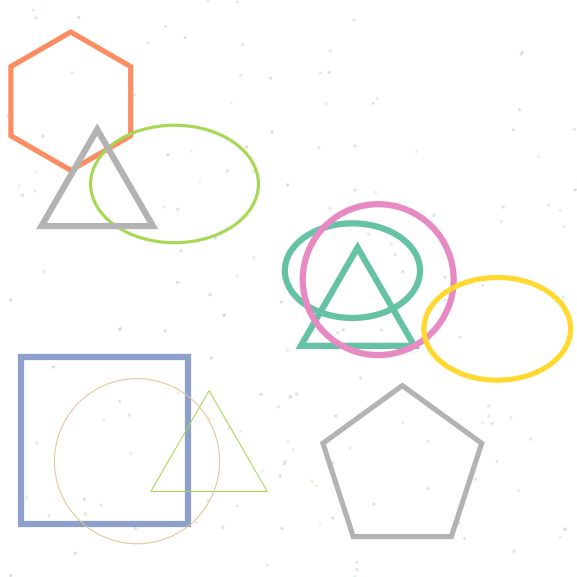[{"shape": "triangle", "thickness": 3, "radius": 0.57, "center": [0.619, 0.457]}, {"shape": "oval", "thickness": 3, "radius": 0.59, "center": [0.61, 0.53]}, {"shape": "hexagon", "thickness": 2.5, "radius": 0.6, "center": [0.123, 0.824]}, {"shape": "square", "thickness": 3, "radius": 0.72, "center": [0.181, 0.236]}, {"shape": "circle", "thickness": 3, "radius": 0.65, "center": [0.655, 0.515]}, {"shape": "oval", "thickness": 1.5, "radius": 0.73, "center": [0.302, 0.681]}, {"shape": "triangle", "thickness": 0.5, "radius": 0.58, "center": [0.362, 0.206]}, {"shape": "oval", "thickness": 2.5, "radius": 0.64, "center": [0.861, 0.43]}, {"shape": "circle", "thickness": 0.5, "radius": 0.72, "center": [0.237, 0.201]}, {"shape": "pentagon", "thickness": 2.5, "radius": 0.72, "center": [0.697, 0.187]}, {"shape": "triangle", "thickness": 3, "radius": 0.56, "center": [0.168, 0.663]}]